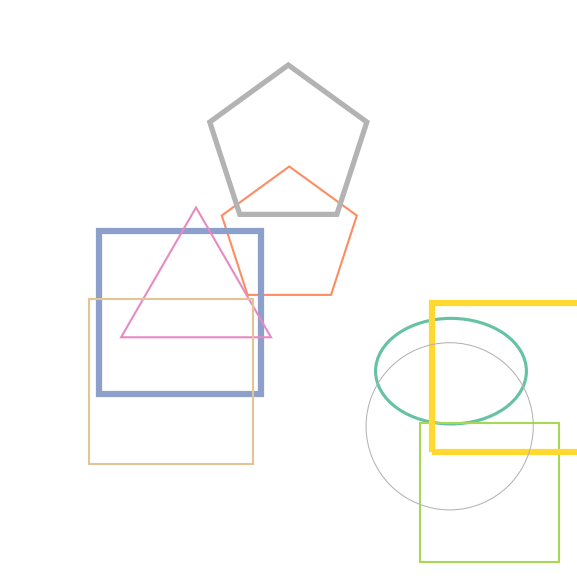[{"shape": "oval", "thickness": 1.5, "radius": 0.65, "center": [0.781, 0.356]}, {"shape": "pentagon", "thickness": 1, "radius": 0.61, "center": [0.501, 0.588]}, {"shape": "square", "thickness": 3, "radius": 0.7, "center": [0.312, 0.458]}, {"shape": "triangle", "thickness": 1, "radius": 0.75, "center": [0.339, 0.49]}, {"shape": "square", "thickness": 1, "radius": 0.6, "center": [0.848, 0.146]}, {"shape": "square", "thickness": 3, "radius": 0.64, "center": [0.877, 0.345]}, {"shape": "square", "thickness": 1, "radius": 0.71, "center": [0.296, 0.339]}, {"shape": "pentagon", "thickness": 2.5, "radius": 0.71, "center": [0.499, 0.744]}, {"shape": "circle", "thickness": 0.5, "radius": 0.72, "center": [0.779, 0.261]}]